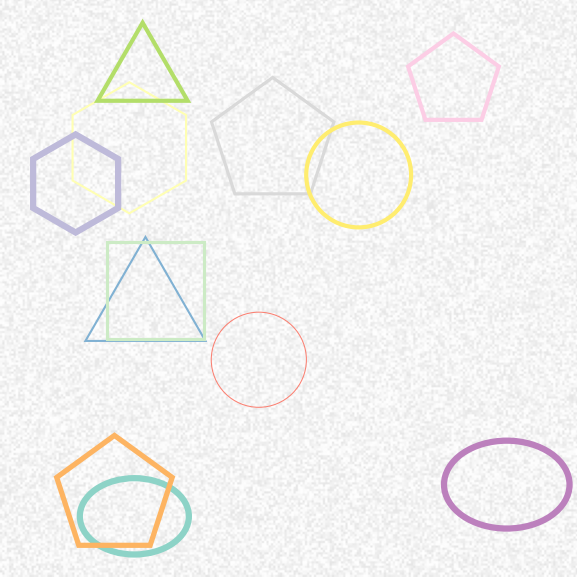[{"shape": "oval", "thickness": 3, "radius": 0.47, "center": [0.233, 0.105]}, {"shape": "hexagon", "thickness": 1, "radius": 0.57, "center": [0.224, 0.743]}, {"shape": "hexagon", "thickness": 3, "radius": 0.42, "center": [0.131, 0.681]}, {"shape": "circle", "thickness": 0.5, "radius": 0.41, "center": [0.448, 0.376]}, {"shape": "triangle", "thickness": 1, "radius": 0.6, "center": [0.252, 0.469]}, {"shape": "pentagon", "thickness": 2.5, "radius": 0.53, "center": [0.198, 0.14]}, {"shape": "triangle", "thickness": 2, "radius": 0.45, "center": [0.247, 0.87]}, {"shape": "pentagon", "thickness": 2, "radius": 0.41, "center": [0.785, 0.858]}, {"shape": "pentagon", "thickness": 1.5, "radius": 0.56, "center": [0.472, 0.754]}, {"shape": "oval", "thickness": 3, "radius": 0.54, "center": [0.878, 0.16]}, {"shape": "square", "thickness": 1.5, "radius": 0.42, "center": [0.269, 0.496]}, {"shape": "circle", "thickness": 2, "radius": 0.45, "center": [0.621, 0.696]}]